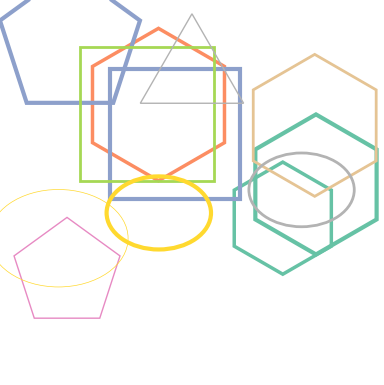[{"shape": "hexagon", "thickness": 2.5, "radius": 0.73, "center": [0.735, 0.433]}, {"shape": "hexagon", "thickness": 3, "radius": 0.91, "center": [0.821, 0.521]}, {"shape": "hexagon", "thickness": 2.5, "radius": 0.99, "center": [0.412, 0.728]}, {"shape": "pentagon", "thickness": 3, "radius": 0.96, "center": [0.182, 0.888]}, {"shape": "square", "thickness": 3, "radius": 0.85, "center": [0.454, 0.651]}, {"shape": "pentagon", "thickness": 1, "radius": 0.72, "center": [0.174, 0.291]}, {"shape": "square", "thickness": 2, "radius": 0.87, "center": [0.382, 0.703]}, {"shape": "oval", "thickness": 3, "radius": 0.68, "center": [0.412, 0.447]}, {"shape": "oval", "thickness": 0.5, "radius": 0.9, "center": [0.152, 0.381]}, {"shape": "hexagon", "thickness": 2, "radius": 0.92, "center": [0.817, 0.674]}, {"shape": "triangle", "thickness": 1, "radius": 0.77, "center": [0.499, 0.809]}, {"shape": "oval", "thickness": 2, "radius": 0.68, "center": [0.783, 0.507]}]